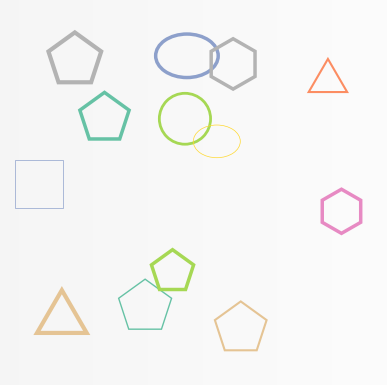[{"shape": "pentagon", "thickness": 2.5, "radius": 0.33, "center": [0.27, 0.693]}, {"shape": "pentagon", "thickness": 1, "radius": 0.36, "center": [0.374, 0.203]}, {"shape": "triangle", "thickness": 1.5, "radius": 0.29, "center": [0.846, 0.79]}, {"shape": "square", "thickness": 0.5, "radius": 0.31, "center": [0.101, 0.522]}, {"shape": "oval", "thickness": 2.5, "radius": 0.4, "center": [0.482, 0.855]}, {"shape": "hexagon", "thickness": 2.5, "radius": 0.29, "center": [0.881, 0.451]}, {"shape": "circle", "thickness": 2, "radius": 0.33, "center": [0.477, 0.692]}, {"shape": "pentagon", "thickness": 2.5, "radius": 0.29, "center": [0.445, 0.294]}, {"shape": "oval", "thickness": 0.5, "radius": 0.3, "center": [0.559, 0.633]}, {"shape": "triangle", "thickness": 3, "radius": 0.37, "center": [0.16, 0.172]}, {"shape": "pentagon", "thickness": 1.5, "radius": 0.35, "center": [0.621, 0.147]}, {"shape": "pentagon", "thickness": 3, "radius": 0.36, "center": [0.193, 0.844]}, {"shape": "hexagon", "thickness": 2.5, "radius": 0.33, "center": [0.602, 0.834]}]